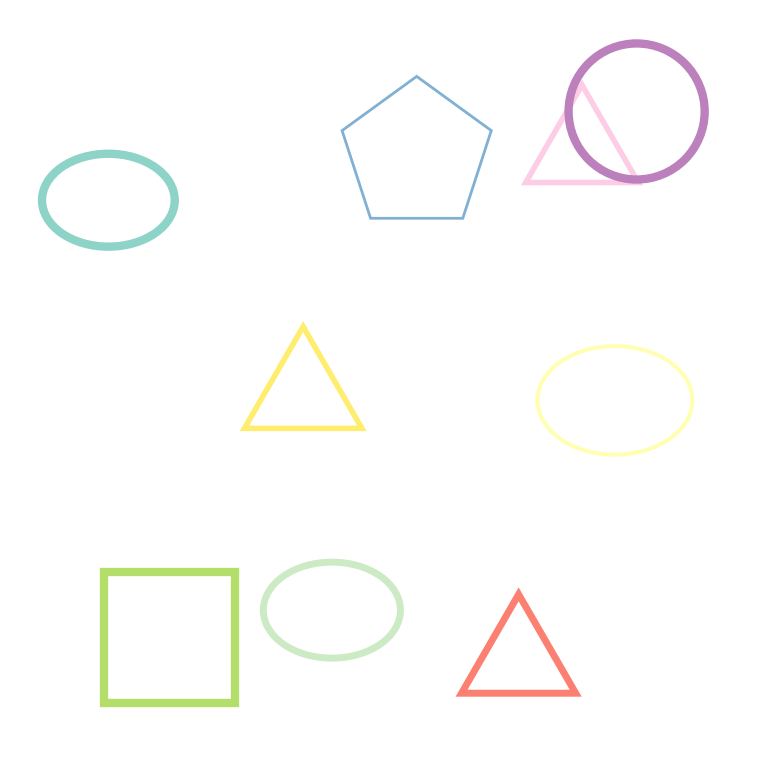[{"shape": "oval", "thickness": 3, "radius": 0.43, "center": [0.141, 0.74]}, {"shape": "oval", "thickness": 1.5, "radius": 0.5, "center": [0.799, 0.48]}, {"shape": "triangle", "thickness": 2.5, "radius": 0.43, "center": [0.674, 0.143]}, {"shape": "pentagon", "thickness": 1, "radius": 0.51, "center": [0.541, 0.799]}, {"shape": "square", "thickness": 3, "radius": 0.43, "center": [0.22, 0.172]}, {"shape": "triangle", "thickness": 2, "radius": 0.42, "center": [0.756, 0.805]}, {"shape": "circle", "thickness": 3, "radius": 0.44, "center": [0.827, 0.855]}, {"shape": "oval", "thickness": 2.5, "radius": 0.45, "center": [0.431, 0.208]}, {"shape": "triangle", "thickness": 2, "radius": 0.44, "center": [0.394, 0.488]}]